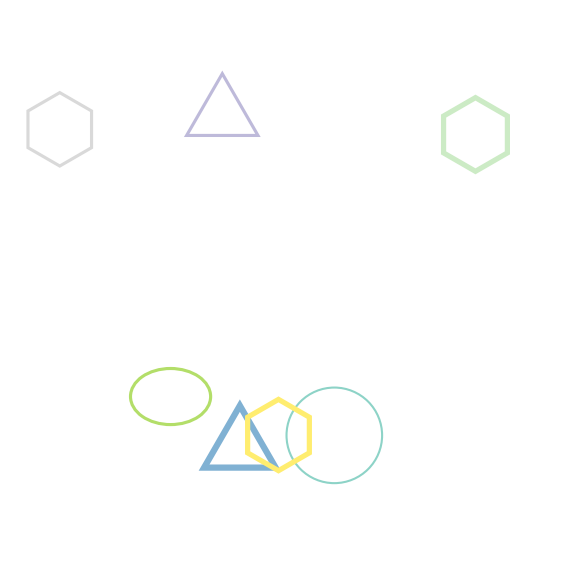[{"shape": "circle", "thickness": 1, "radius": 0.41, "center": [0.579, 0.245]}, {"shape": "triangle", "thickness": 1.5, "radius": 0.36, "center": [0.385, 0.8]}, {"shape": "triangle", "thickness": 3, "radius": 0.36, "center": [0.415, 0.225]}, {"shape": "oval", "thickness": 1.5, "radius": 0.35, "center": [0.295, 0.312]}, {"shape": "hexagon", "thickness": 1.5, "radius": 0.32, "center": [0.103, 0.775]}, {"shape": "hexagon", "thickness": 2.5, "radius": 0.32, "center": [0.823, 0.766]}, {"shape": "hexagon", "thickness": 2.5, "radius": 0.31, "center": [0.482, 0.246]}]